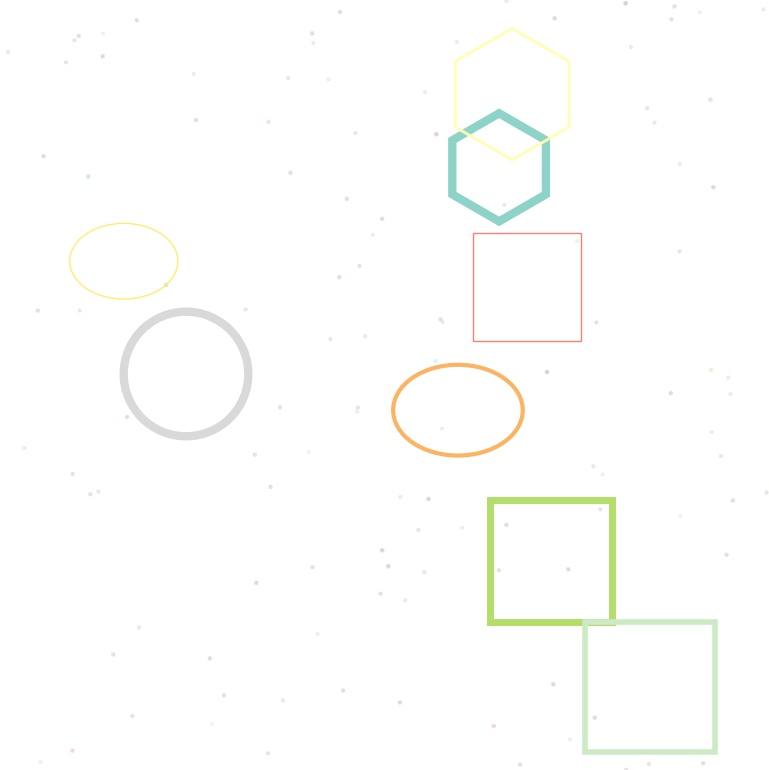[{"shape": "hexagon", "thickness": 3, "radius": 0.35, "center": [0.648, 0.783]}, {"shape": "hexagon", "thickness": 1, "radius": 0.43, "center": [0.665, 0.878]}, {"shape": "square", "thickness": 0.5, "radius": 0.35, "center": [0.685, 0.627]}, {"shape": "oval", "thickness": 1.5, "radius": 0.42, "center": [0.595, 0.467]}, {"shape": "square", "thickness": 2.5, "radius": 0.4, "center": [0.716, 0.272]}, {"shape": "circle", "thickness": 3, "radius": 0.4, "center": [0.242, 0.514]}, {"shape": "square", "thickness": 2, "radius": 0.42, "center": [0.844, 0.108]}, {"shape": "oval", "thickness": 0.5, "radius": 0.35, "center": [0.161, 0.661]}]